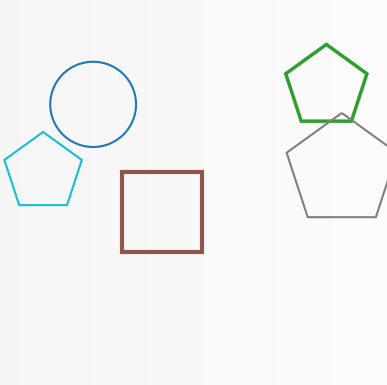[{"shape": "circle", "thickness": 1.5, "radius": 0.55, "center": [0.24, 0.729]}, {"shape": "pentagon", "thickness": 2.5, "radius": 0.55, "center": [0.842, 0.774]}, {"shape": "square", "thickness": 3, "radius": 0.52, "center": [0.417, 0.45]}, {"shape": "pentagon", "thickness": 1.5, "radius": 0.75, "center": [0.882, 0.557]}, {"shape": "pentagon", "thickness": 1.5, "radius": 0.53, "center": [0.111, 0.552]}]